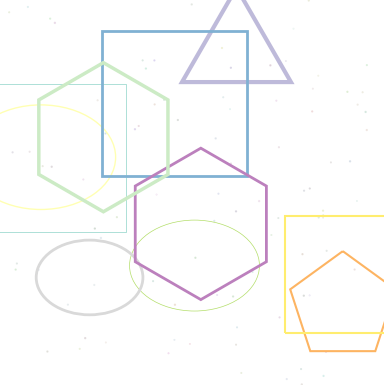[{"shape": "square", "thickness": 0.5, "radius": 0.97, "center": [0.133, 0.59]}, {"shape": "oval", "thickness": 1, "radius": 0.97, "center": [0.106, 0.592]}, {"shape": "triangle", "thickness": 3, "radius": 0.82, "center": [0.614, 0.868]}, {"shape": "square", "thickness": 2, "radius": 0.94, "center": [0.452, 0.731]}, {"shape": "pentagon", "thickness": 1.5, "radius": 0.72, "center": [0.89, 0.204]}, {"shape": "oval", "thickness": 0.5, "radius": 0.84, "center": [0.505, 0.31]}, {"shape": "oval", "thickness": 2, "radius": 0.69, "center": [0.233, 0.279]}, {"shape": "hexagon", "thickness": 2, "radius": 0.98, "center": [0.522, 0.418]}, {"shape": "hexagon", "thickness": 2.5, "radius": 0.97, "center": [0.269, 0.644]}, {"shape": "square", "thickness": 1.5, "radius": 0.76, "center": [0.893, 0.286]}]